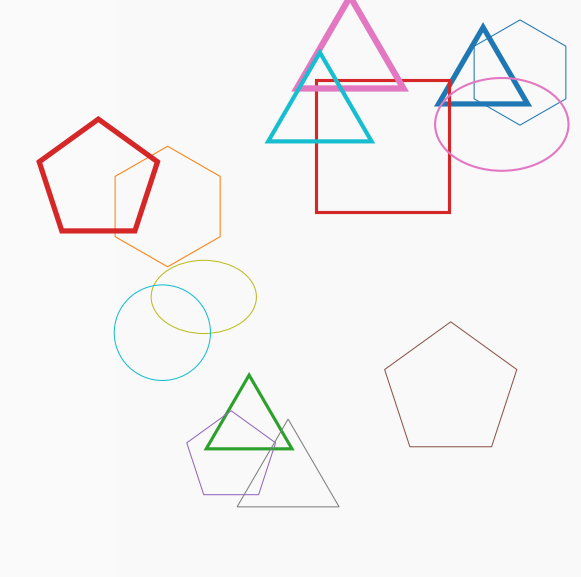[{"shape": "triangle", "thickness": 2.5, "radius": 0.44, "center": [0.831, 0.863]}, {"shape": "hexagon", "thickness": 0.5, "radius": 0.46, "center": [0.895, 0.874]}, {"shape": "hexagon", "thickness": 0.5, "radius": 0.52, "center": [0.288, 0.642]}, {"shape": "triangle", "thickness": 1.5, "radius": 0.43, "center": [0.429, 0.265]}, {"shape": "square", "thickness": 1.5, "radius": 0.57, "center": [0.659, 0.746]}, {"shape": "pentagon", "thickness": 2.5, "radius": 0.53, "center": [0.169, 0.686]}, {"shape": "pentagon", "thickness": 0.5, "radius": 0.4, "center": [0.398, 0.208]}, {"shape": "pentagon", "thickness": 0.5, "radius": 0.6, "center": [0.775, 0.322]}, {"shape": "triangle", "thickness": 3, "radius": 0.53, "center": [0.602, 0.899]}, {"shape": "oval", "thickness": 1, "radius": 0.57, "center": [0.863, 0.784]}, {"shape": "triangle", "thickness": 0.5, "radius": 0.51, "center": [0.496, 0.172]}, {"shape": "oval", "thickness": 0.5, "radius": 0.45, "center": [0.351, 0.485]}, {"shape": "circle", "thickness": 0.5, "radius": 0.41, "center": [0.279, 0.423]}, {"shape": "triangle", "thickness": 2, "radius": 0.51, "center": [0.55, 0.806]}]